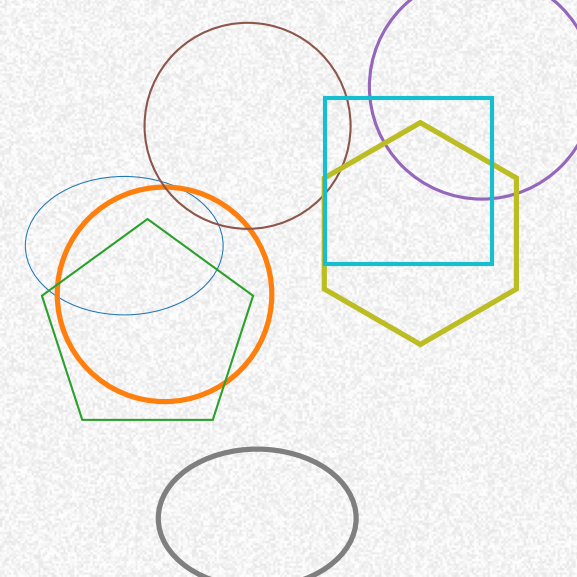[{"shape": "oval", "thickness": 0.5, "radius": 0.86, "center": [0.215, 0.574]}, {"shape": "circle", "thickness": 2.5, "radius": 0.93, "center": [0.285, 0.489]}, {"shape": "pentagon", "thickness": 1, "radius": 0.96, "center": [0.255, 0.428]}, {"shape": "circle", "thickness": 1.5, "radius": 0.97, "center": [0.834, 0.849]}, {"shape": "circle", "thickness": 1, "radius": 0.89, "center": [0.429, 0.781]}, {"shape": "oval", "thickness": 2.5, "radius": 0.86, "center": [0.445, 0.102]}, {"shape": "hexagon", "thickness": 2.5, "radius": 0.96, "center": [0.728, 0.595]}, {"shape": "square", "thickness": 2, "radius": 0.72, "center": [0.707, 0.686]}]